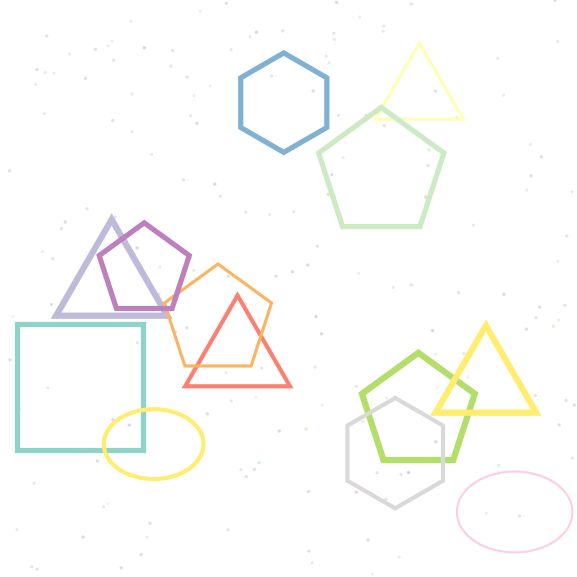[{"shape": "square", "thickness": 2.5, "radius": 0.55, "center": [0.138, 0.328]}, {"shape": "triangle", "thickness": 1.5, "radius": 0.44, "center": [0.726, 0.837]}, {"shape": "triangle", "thickness": 3, "radius": 0.56, "center": [0.193, 0.508]}, {"shape": "triangle", "thickness": 2, "radius": 0.52, "center": [0.411, 0.383]}, {"shape": "hexagon", "thickness": 2.5, "radius": 0.43, "center": [0.491, 0.821]}, {"shape": "pentagon", "thickness": 1.5, "radius": 0.49, "center": [0.377, 0.444]}, {"shape": "pentagon", "thickness": 3, "radius": 0.51, "center": [0.724, 0.286]}, {"shape": "oval", "thickness": 1, "radius": 0.5, "center": [0.891, 0.113]}, {"shape": "hexagon", "thickness": 2, "radius": 0.48, "center": [0.684, 0.214]}, {"shape": "pentagon", "thickness": 2.5, "radius": 0.41, "center": [0.25, 0.531]}, {"shape": "pentagon", "thickness": 2.5, "radius": 0.57, "center": [0.66, 0.699]}, {"shape": "oval", "thickness": 2, "radius": 0.43, "center": [0.266, 0.23]}, {"shape": "triangle", "thickness": 3, "radius": 0.5, "center": [0.841, 0.335]}]